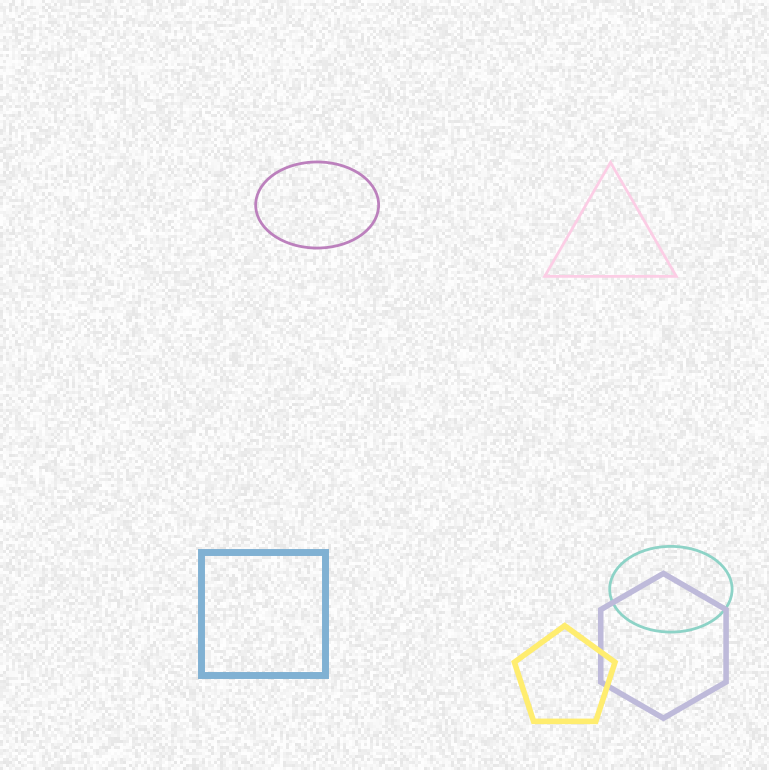[{"shape": "oval", "thickness": 1, "radius": 0.4, "center": [0.871, 0.235]}, {"shape": "hexagon", "thickness": 2, "radius": 0.47, "center": [0.862, 0.161]}, {"shape": "square", "thickness": 2.5, "radius": 0.4, "center": [0.341, 0.203]}, {"shape": "triangle", "thickness": 1, "radius": 0.49, "center": [0.793, 0.69]}, {"shape": "oval", "thickness": 1, "radius": 0.4, "center": [0.412, 0.734]}, {"shape": "pentagon", "thickness": 2, "radius": 0.34, "center": [0.733, 0.119]}]